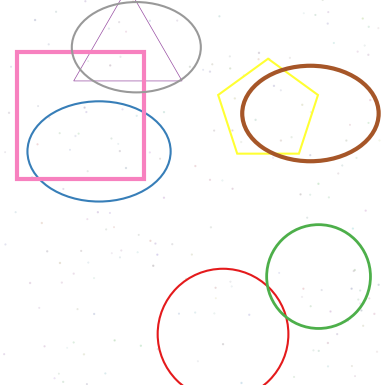[{"shape": "circle", "thickness": 1.5, "radius": 0.85, "center": [0.579, 0.132]}, {"shape": "oval", "thickness": 1.5, "radius": 0.93, "center": [0.257, 0.607]}, {"shape": "circle", "thickness": 2, "radius": 0.67, "center": [0.827, 0.282]}, {"shape": "triangle", "thickness": 0.5, "radius": 0.81, "center": [0.332, 0.871]}, {"shape": "pentagon", "thickness": 1.5, "radius": 0.68, "center": [0.696, 0.711]}, {"shape": "oval", "thickness": 3, "radius": 0.89, "center": [0.806, 0.705]}, {"shape": "square", "thickness": 3, "radius": 0.83, "center": [0.208, 0.699]}, {"shape": "oval", "thickness": 1.5, "radius": 0.84, "center": [0.354, 0.877]}]